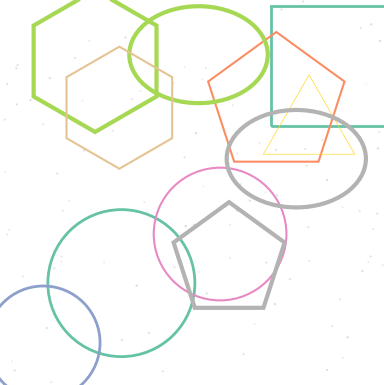[{"shape": "square", "thickness": 2, "radius": 0.78, "center": [0.86, 0.829]}, {"shape": "circle", "thickness": 2, "radius": 0.95, "center": [0.315, 0.265]}, {"shape": "pentagon", "thickness": 1.5, "radius": 0.93, "center": [0.718, 0.731]}, {"shape": "circle", "thickness": 2, "radius": 0.74, "center": [0.113, 0.11]}, {"shape": "circle", "thickness": 1.5, "radius": 0.86, "center": [0.572, 0.392]}, {"shape": "oval", "thickness": 3, "radius": 0.9, "center": [0.516, 0.858]}, {"shape": "hexagon", "thickness": 3, "radius": 0.92, "center": [0.247, 0.842]}, {"shape": "triangle", "thickness": 0.5, "radius": 0.69, "center": [0.803, 0.668]}, {"shape": "hexagon", "thickness": 1.5, "radius": 0.79, "center": [0.31, 0.72]}, {"shape": "pentagon", "thickness": 3, "radius": 0.76, "center": [0.595, 0.323]}, {"shape": "oval", "thickness": 3, "radius": 0.9, "center": [0.77, 0.588]}]